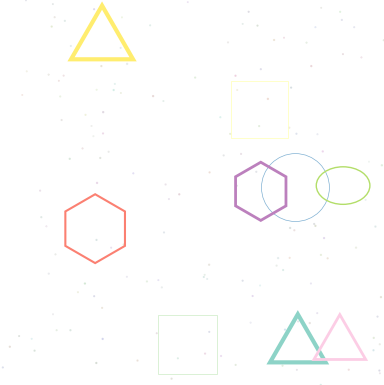[{"shape": "triangle", "thickness": 3, "radius": 0.42, "center": [0.774, 0.1]}, {"shape": "square", "thickness": 0.5, "radius": 0.37, "center": [0.674, 0.715]}, {"shape": "hexagon", "thickness": 1.5, "radius": 0.45, "center": [0.247, 0.406]}, {"shape": "circle", "thickness": 0.5, "radius": 0.44, "center": [0.767, 0.513]}, {"shape": "oval", "thickness": 1, "radius": 0.35, "center": [0.891, 0.518]}, {"shape": "triangle", "thickness": 2, "radius": 0.39, "center": [0.883, 0.105]}, {"shape": "hexagon", "thickness": 2, "radius": 0.38, "center": [0.677, 0.503]}, {"shape": "square", "thickness": 0.5, "radius": 0.38, "center": [0.487, 0.105]}, {"shape": "triangle", "thickness": 3, "radius": 0.47, "center": [0.265, 0.892]}]